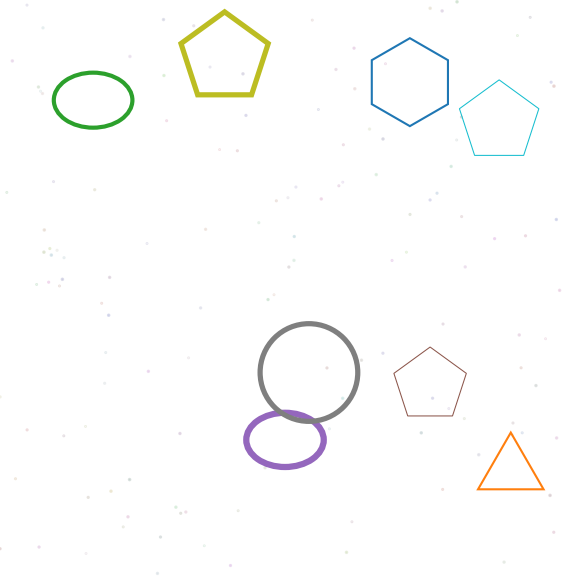[{"shape": "hexagon", "thickness": 1, "radius": 0.38, "center": [0.71, 0.857]}, {"shape": "triangle", "thickness": 1, "radius": 0.33, "center": [0.884, 0.185]}, {"shape": "oval", "thickness": 2, "radius": 0.34, "center": [0.161, 0.826]}, {"shape": "oval", "thickness": 3, "radius": 0.34, "center": [0.494, 0.237]}, {"shape": "pentagon", "thickness": 0.5, "radius": 0.33, "center": [0.745, 0.332]}, {"shape": "circle", "thickness": 2.5, "radius": 0.42, "center": [0.535, 0.354]}, {"shape": "pentagon", "thickness": 2.5, "radius": 0.4, "center": [0.389, 0.899]}, {"shape": "pentagon", "thickness": 0.5, "radius": 0.36, "center": [0.864, 0.789]}]